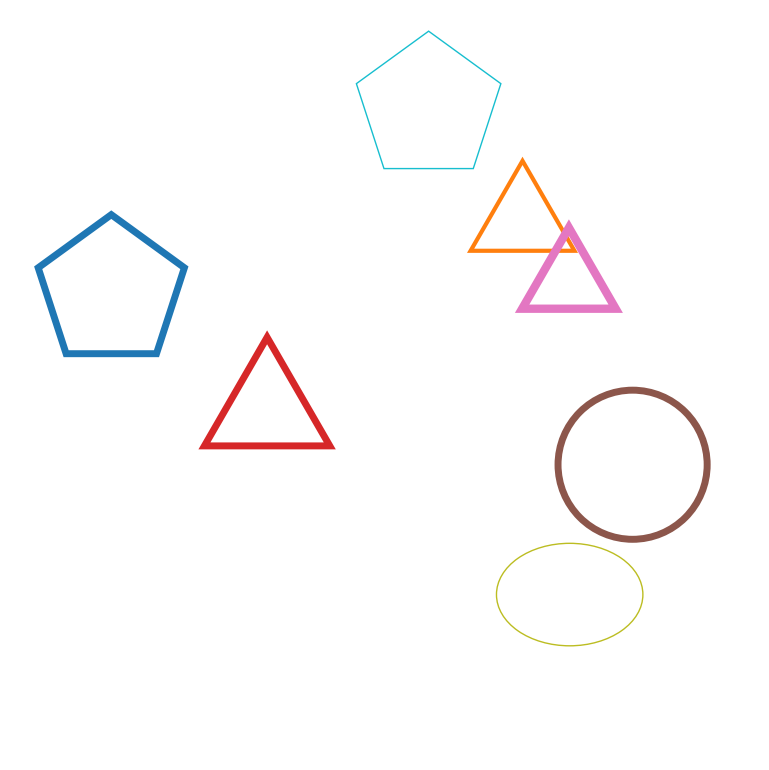[{"shape": "pentagon", "thickness": 2.5, "radius": 0.5, "center": [0.145, 0.621]}, {"shape": "triangle", "thickness": 1.5, "radius": 0.39, "center": [0.679, 0.713]}, {"shape": "triangle", "thickness": 2.5, "radius": 0.47, "center": [0.347, 0.468]}, {"shape": "circle", "thickness": 2.5, "radius": 0.48, "center": [0.822, 0.396]}, {"shape": "triangle", "thickness": 3, "radius": 0.35, "center": [0.739, 0.634]}, {"shape": "oval", "thickness": 0.5, "radius": 0.48, "center": [0.74, 0.228]}, {"shape": "pentagon", "thickness": 0.5, "radius": 0.49, "center": [0.557, 0.861]}]